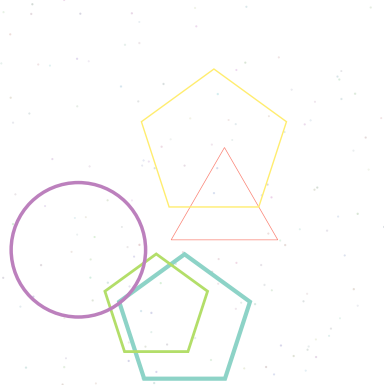[{"shape": "pentagon", "thickness": 3, "radius": 0.89, "center": [0.479, 0.161]}, {"shape": "triangle", "thickness": 0.5, "radius": 0.8, "center": [0.583, 0.457]}, {"shape": "pentagon", "thickness": 2, "radius": 0.7, "center": [0.406, 0.2]}, {"shape": "circle", "thickness": 2.5, "radius": 0.87, "center": [0.204, 0.351]}, {"shape": "pentagon", "thickness": 1, "radius": 0.99, "center": [0.556, 0.623]}]